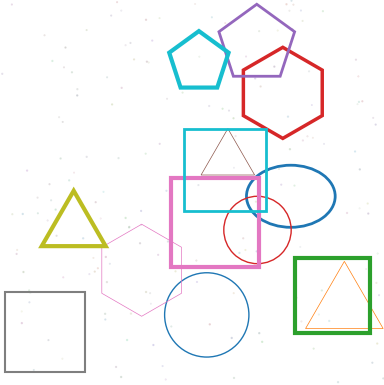[{"shape": "circle", "thickness": 1, "radius": 0.55, "center": [0.537, 0.182]}, {"shape": "oval", "thickness": 2, "radius": 0.58, "center": [0.755, 0.49]}, {"shape": "triangle", "thickness": 0.5, "radius": 0.58, "center": [0.894, 0.205]}, {"shape": "square", "thickness": 3, "radius": 0.49, "center": [0.864, 0.233]}, {"shape": "hexagon", "thickness": 2.5, "radius": 0.59, "center": [0.735, 0.759]}, {"shape": "circle", "thickness": 1, "radius": 0.44, "center": [0.669, 0.403]}, {"shape": "pentagon", "thickness": 2, "radius": 0.52, "center": [0.667, 0.886]}, {"shape": "triangle", "thickness": 0.5, "radius": 0.4, "center": [0.592, 0.586]}, {"shape": "hexagon", "thickness": 0.5, "radius": 0.6, "center": [0.368, 0.298]}, {"shape": "square", "thickness": 3, "radius": 0.58, "center": [0.559, 0.422]}, {"shape": "square", "thickness": 1.5, "radius": 0.52, "center": [0.117, 0.137]}, {"shape": "triangle", "thickness": 3, "radius": 0.48, "center": [0.191, 0.409]}, {"shape": "square", "thickness": 2, "radius": 0.53, "center": [0.585, 0.558]}, {"shape": "pentagon", "thickness": 3, "radius": 0.41, "center": [0.517, 0.838]}]